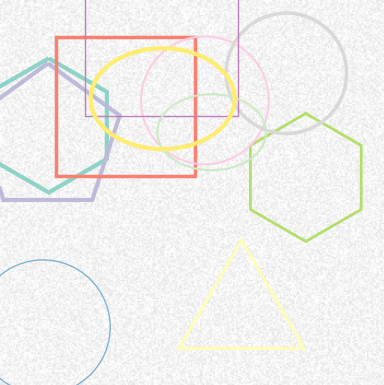[{"shape": "hexagon", "thickness": 3, "radius": 0.87, "center": [0.127, 0.674]}, {"shape": "triangle", "thickness": 2, "radius": 0.94, "center": [0.628, 0.189]}, {"shape": "pentagon", "thickness": 3, "radius": 0.98, "center": [0.124, 0.639]}, {"shape": "square", "thickness": 2.5, "radius": 0.91, "center": [0.326, 0.724]}, {"shape": "circle", "thickness": 1, "radius": 0.87, "center": [0.112, 0.151]}, {"shape": "hexagon", "thickness": 2, "radius": 0.83, "center": [0.794, 0.539]}, {"shape": "circle", "thickness": 1.5, "radius": 0.83, "center": [0.532, 0.739]}, {"shape": "circle", "thickness": 2.5, "radius": 0.78, "center": [0.744, 0.81]}, {"shape": "square", "thickness": 1, "radius": 0.99, "center": [0.42, 0.897]}, {"shape": "oval", "thickness": 1.5, "radius": 0.71, "center": [0.55, 0.657]}, {"shape": "oval", "thickness": 3, "radius": 0.93, "center": [0.422, 0.744]}]